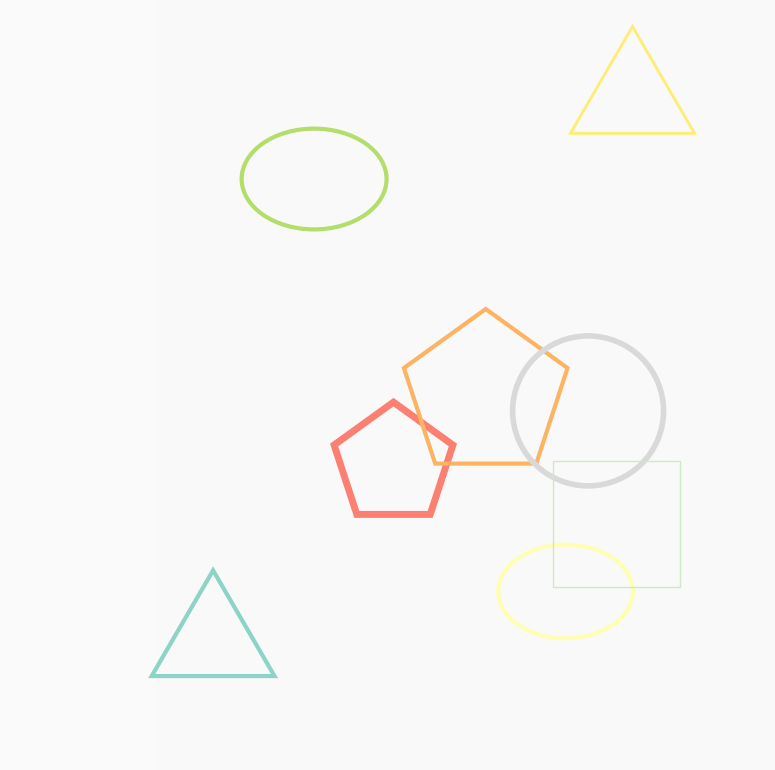[{"shape": "triangle", "thickness": 1.5, "radius": 0.46, "center": [0.275, 0.168]}, {"shape": "oval", "thickness": 1.5, "radius": 0.43, "center": [0.73, 0.232]}, {"shape": "pentagon", "thickness": 2.5, "radius": 0.4, "center": [0.508, 0.397]}, {"shape": "pentagon", "thickness": 1.5, "radius": 0.55, "center": [0.627, 0.488]}, {"shape": "oval", "thickness": 1.5, "radius": 0.47, "center": [0.405, 0.768]}, {"shape": "circle", "thickness": 2, "radius": 0.49, "center": [0.759, 0.466]}, {"shape": "square", "thickness": 0.5, "radius": 0.41, "center": [0.795, 0.319]}, {"shape": "triangle", "thickness": 1, "radius": 0.46, "center": [0.816, 0.873]}]